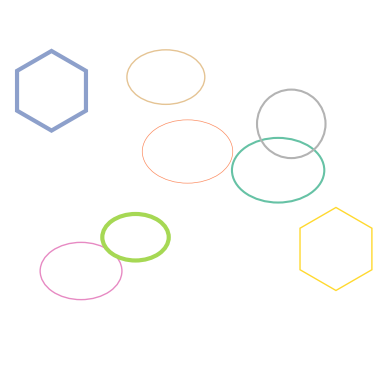[{"shape": "oval", "thickness": 1.5, "radius": 0.6, "center": [0.722, 0.558]}, {"shape": "oval", "thickness": 0.5, "radius": 0.59, "center": [0.487, 0.606]}, {"shape": "hexagon", "thickness": 3, "radius": 0.52, "center": [0.134, 0.764]}, {"shape": "oval", "thickness": 1, "radius": 0.53, "center": [0.21, 0.296]}, {"shape": "oval", "thickness": 3, "radius": 0.43, "center": [0.352, 0.384]}, {"shape": "hexagon", "thickness": 1, "radius": 0.54, "center": [0.873, 0.353]}, {"shape": "oval", "thickness": 1, "radius": 0.51, "center": [0.431, 0.8]}, {"shape": "circle", "thickness": 1.5, "radius": 0.44, "center": [0.757, 0.678]}]